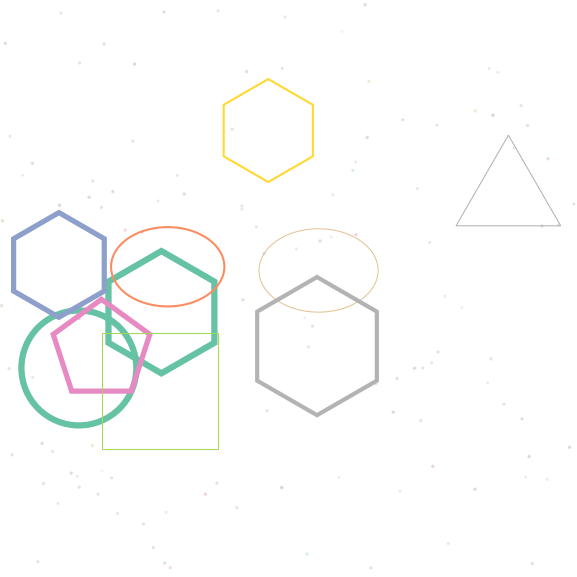[{"shape": "hexagon", "thickness": 3, "radius": 0.53, "center": [0.28, 0.459]}, {"shape": "circle", "thickness": 3, "radius": 0.5, "center": [0.137, 0.362]}, {"shape": "oval", "thickness": 1, "radius": 0.49, "center": [0.29, 0.537]}, {"shape": "hexagon", "thickness": 2.5, "radius": 0.45, "center": [0.102, 0.54]}, {"shape": "pentagon", "thickness": 2.5, "radius": 0.44, "center": [0.176, 0.393]}, {"shape": "square", "thickness": 0.5, "radius": 0.5, "center": [0.277, 0.321]}, {"shape": "hexagon", "thickness": 1, "radius": 0.45, "center": [0.465, 0.773]}, {"shape": "oval", "thickness": 0.5, "radius": 0.52, "center": [0.552, 0.531]}, {"shape": "hexagon", "thickness": 2, "radius": 0.6, "center": [0.549, 0.4]}, {"shape": "triangle", "thickness": 0.5, "radius": 0.52, "center": [0.88, 0.66]}]